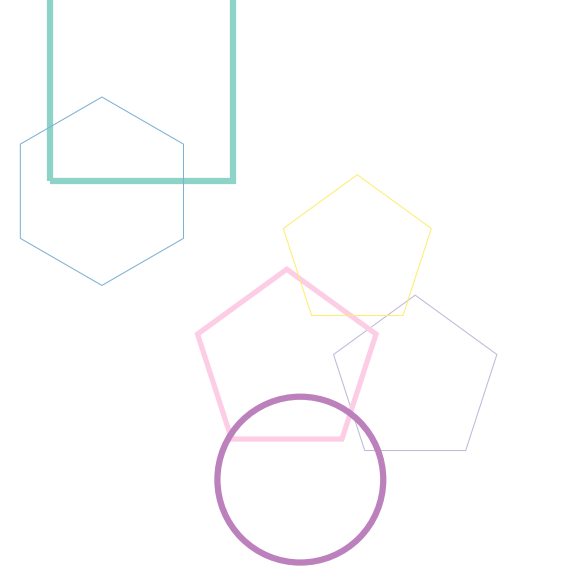[{"shape": "square", "thickness": 3, "radius": 0.79, "center": [0.246, 0.844]}, {"shape": "pentagon", "thickness": 0.5, "radius": 0.74, "center": [0.719, 0.339]}, {"shape": "hexagon", "thickness": 0.5, "radius": 0.82, "center": [0.176, 0.668]}, {"shape": "pentagon", "thickness": 2.5, "radius": 0.81, "center": [0.497, 0.37]}, {"shape": "circle", "thickness": 3, "radius": 0.72, "center": [0.52, 0.169]}, {"shape": "pentagon", "thickness": 0.5, "radius": 0.67, "center": [0.619, 0.562]}]